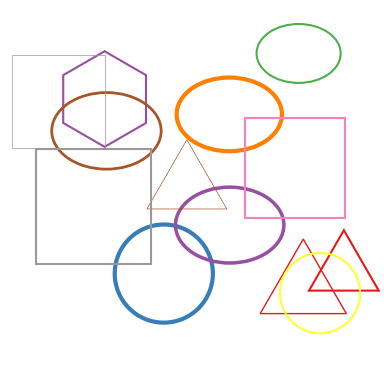[{"shape": "triangle", "thickness": 1, "radius": 0.65, "center": [0.788, 0.25]}, {"shape": "triangle", "thickness": 1.5, "radius": 0.52, "center": [0.893, 0.297]}, {"shape": "circle", "thickness": 3, "radius": 0.64, "center": [0.425, 0.289]}, {"shape": "oval", "thickness": 1.5, "radius": 0.55, "center": [0.776, 0.861]}, {"shape": "hexagon", "thickness": 1.5, "radius": 0.62, "center": [0.272, 0.743]}, {"shape": "oval", "thickness": 2.5, "radius": 0.7, "center": [0.597, 0.415]}, {"shape": "oval", "thickness": 3, "radius": 0.68, "center": [0.596, 0.703]}, {"shape": "circle", "thickness": 1.5, "radius": 0.52, "center": [0.831, 0.239]}, {"shape": "oval", "thickness": 2, "radius": 0.71, "center": [0.276, 0.66]}, {"shape": "triangle", "thickness": 0.5, "radius": 0.6, "center": [0.485, 0.517]}, {"shape": "square", "thickness": 1.5, "radius": 0.65, "center": [0.766, 0.563]}, {"shape": "square", "thickness": 1.5, "radius": 0.75, "center": [0.243, 0.463]}, {"shape": "square", "thickness": 0.5, "radius": 0.6, "center": [0.152, 0.736]}]